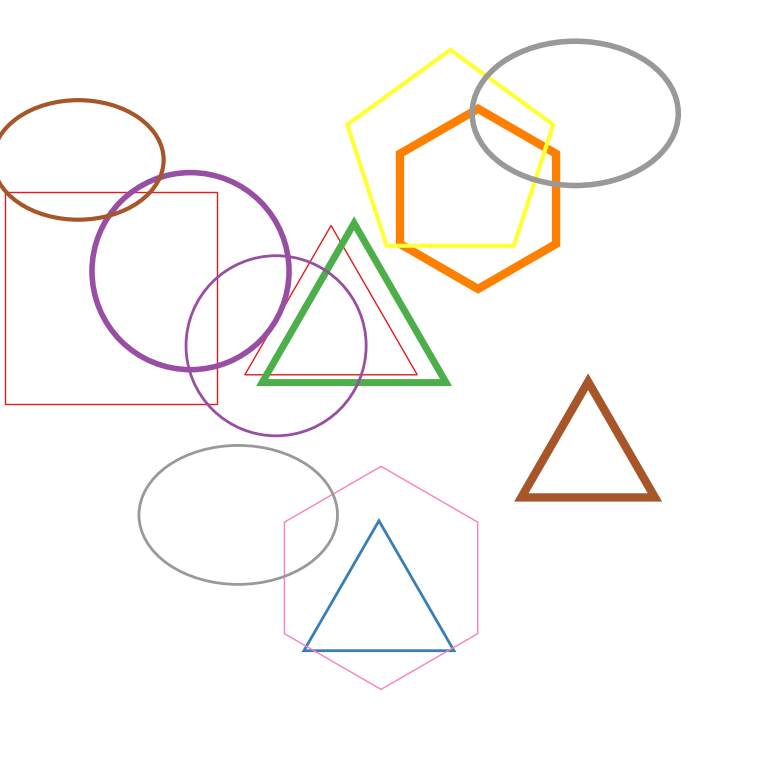[{"shape": "triangle", "thickness": 0.5, "radius": 0.65, "center": [0.43, 0.578]}, {"shape": "square", "thickness": 0.5, "radius": 0.69, "center": [0.145, 0.613]}, {"shape": "triangle", "thickness": 1, "radius": 0.56, "center": [0.492, 0.211]}, {"shape": "triangle", "thickness": 2.5, "radius": 0.69, "center": [0.46, 0.572]}, {"shape": "circle", "thickness": 1, "radius": 0.58, "center": [0.359, 0.551]}, {"shape": "circle", "thickness": 2, "radius": 0.64, "center": [0.247, 0.648]}, {"shape": "hexagon", "thickness": 3, "radius": 0.59, "center": [0.621, 0.742]}, {"shape": "pentagon", "thickness": 1.5, "radius": 0.7, "center": [0.585, 0.795]}, {"shape": "triangle", "thickness": 3, "radius": 0.5, "center": [0.764, 0.404]}, {"shape": "oval", "thickness": 1.5, "radius": 0.55, "center": [0.102, 0.792]}, {"shape": "hexagon", "thickness": 0.5, "radius": 0.72, "center": [0.495, 0.25]}, {"shape": "oval", "thickness": 1, "radius": 0.64, "center": [0.309, 0.331]}, {"shape": "oval", "thickness": 2, "radius": 0.67, "center": [0.747, 0.853]}]